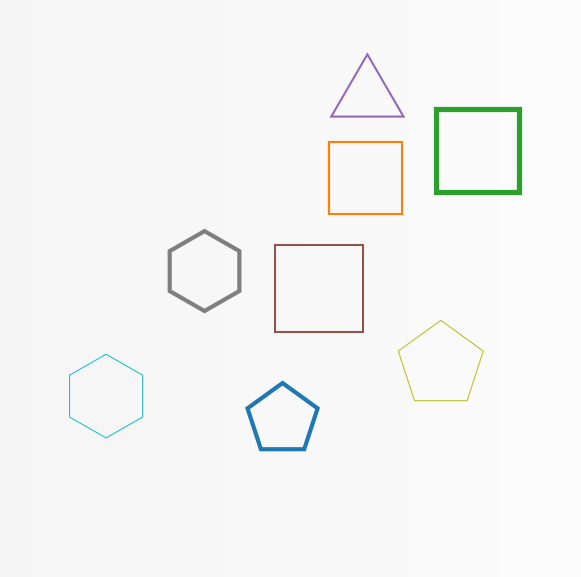[{"shape": "pentagon", "thickness": 2, "radius": 0.32, "center": [0.486, 0.272]}, {"shape": "square", "thickness": 1, "radius": 0.32, "center": [0.629, 0.691]}, {"shape": "square", "thickness": 2.5, "radius": 0.36, "center": [0.821, 0.739]}, {"shape": "triangle", "thickness": 1, "radius": 0.36, "center": [0.632, 0.833]}, {"shape": "square", "thickness": 1, "radius": 0.38, "center": [0.549, 0.499]}, {"shape": "hexagon", "thickness": 2, "radius": 0.35, "center": [0.352, 0.53]}, {"shape": "pentagon", "thickness": 0.5, "radius": 0.38, "center": [0.758, 0.367]}, {"shape": "hexagon", "thickness": 0.5, "radius": 0.36, "center": [0.183, 0.313]}]